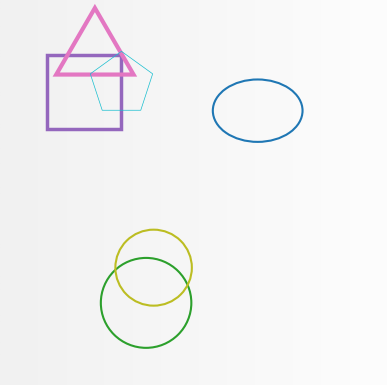[{"shape": "oval", "thickness": 1.5, "radius": 0.58, "center": [0.665, 0.713]}, {"shape": "circle", "thickness": 1.5, "radius": 0.58, "center": [0.377, 0.213]}, {"shape": "square", "thickness": 2.5, "radius": 0.48, "center": [0.217, 0.762]}, {"shape": "triangle", "thickness": 3, "radius": 0.58, "center": [0.245, 0.864]}, {"shape": "circle", "thickness": 1.5, "radius": 0.49, "center": [0.396, 0.305]}, {"shape": "pentagon", "thickness": 0.5, "radius": 0.42, "center": [0.313, 0.782]}]